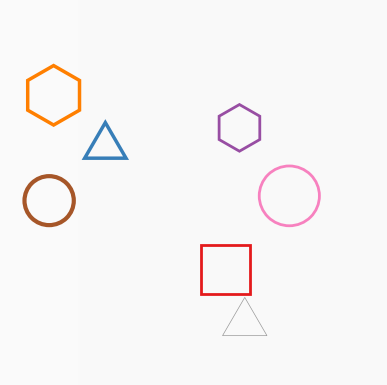[{"shape": "square", "thickness": 2, "radius": 0.32, "center": [0.582, 0.3]}, {"shape": "triangle", "thickness": 2.5, "radius": 0.31, "center": [0.272, 0.62]}, {"shape": "hexagon", "thickness": 2, "radius": 0.3, "center": [0.618, 0.668]}, {"shape": "hexagon", "thickness": 2.5, "radius": 0.39, "center": [0.138, 0.752]}, {"shape": "circle", "thickness": 3, "radius": 0.32, "center": [0.127, 0.479]}, {"shape": "circle", "thickness": 2, "radius": 0.39, "center": [0.747, 0.491]}, {"shape": "triangle", "thickness": 0.5, "radius": 0.33, "center": [0.632, 0.161]}]